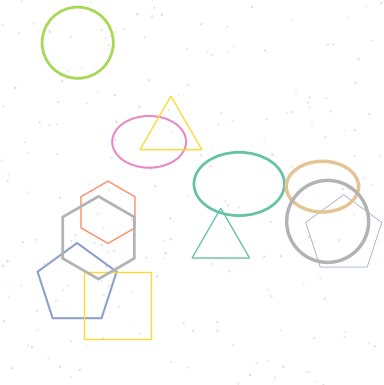[{"shape": "triangle", "thickness": 1, "radius": 0.43, "center": [0.573, 0.373]}, {"shape": "oval", "thickness": 2, "radius": 0.59, "center": [0.621, 0.522]}, {"shape": "hexagon", "thickness": 1, "radius": 0.4, "center": [0.28, 0.449]}, {"shape": "pentagon", "thickness": 0.5, "radius": 0.52, "center": [0.893, 0.39]}, {"shape": "pentagon", "thickness": 1.5, "radius": 0.54, "center": [0.2, 0.261]}, {"shape": "oval", "thickness": 1.5, "radius": 0.48, "center": [0.387, 0.632]}, {"shape": "circle", "thickness": 2, "radius": 0.46, "center": [0.202, 0.889]}, {"shape": "square", "thickness": 1, "radius": 0.44, "center": [0.305, 0.206]}, {"shape": "triangle", "thickness": 1, "radius": 0.46, "center": [0.444, 0.658]}, {"shape": "oval", "thickness": 2.5, "radius": 0.47, "center": [0.838, 0.515]}, {"shape": "hexagon", "thickness": 2, "radius": 0.54, "center": [0.256, 0.383]}, {"shape": "circle", "thickness": 2.5, "radius": 0.53, "center": [0.851, 0.425]}]